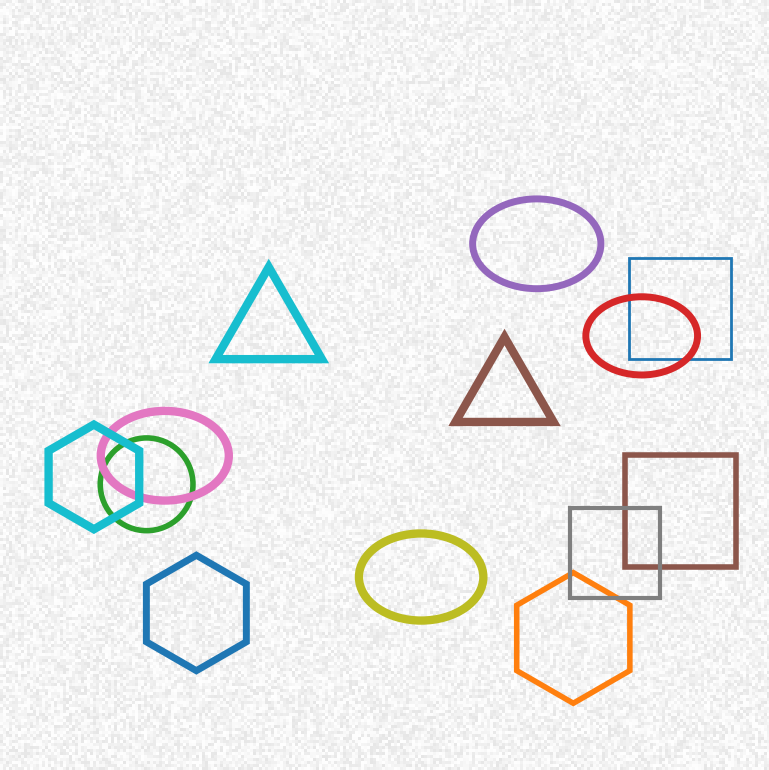[{"shape": "square", "thickness": 1, "radius": 0.33, "center": [0.883, 0.6]}, {"shape": "hexagon", "thickness": 2.5, "radius": 0.37, "center": [0.255, 0.204]}, {"shape": "hexagon", "thickness": 2, "radius": 0.42, "center": [0.745, 0.172]}, {"shape": "circle", "thickness": 2, "radius": 0.3, "center": [0.19, 0.371]}, {"shape": "oval", "thickness": 2.5, "radius": 0.36, "center": [0.833, 0.564]}, {"shape": "oval", "thickness": 2.5, "radius": 0.42, "center": [0.697, 0.683]}, {"shape": "square", "thickness": 2, "radius": 0.36, "center": [0.884, 0.336]}, {"shape": "triangle", "thickness": 3, "radius": 0.37, "center": [0.655, 0.489]}, {"shape": "oval", "thickness": 3, "radius": 0.42, "center": [0.214, 0.408]}, {"shape": "square", "thickness": 1.5, "radius": 0.29, "center": [0.799, 0.282]}, {"shape": "oval", "thickness": 3, "radius": 0.4, "center": [0.547, 0.251]}, {"shape": "hexagon", "thickness": 3, "radius": 0.34, "center": [0.122, 0.381]}, {"shape": "triangle", "thickness": 3, "radius": 0.4, "center": [0.349, 0.573]}]